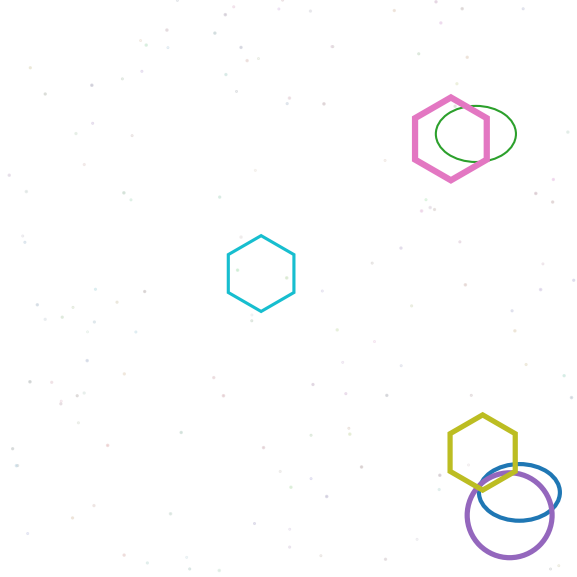[{"shape": "oval", "thickness": 2, "radius": 0.35, "center": [0.899, 0.146]}, {"shape": "oval", "thickness": 1, "radius": 0.35, "center": [0.824, 0.767]}, {"shape": "circle", "thickness": 2.5, "radius": 0.37, "center": [0.882, 0.107]}, {"shape": "hexagon", "thickness": 3, "radius": 0.36, "center": [0.781, 0.759]}, {"shape": "hexagon", "thickness": 2.5, "radius": 0.33, "center": [0.836, 0.216]}, {"shape": "hexagon", "thickness": 1.5, "radius": 0.33, "center": [0.452, 0.525]}]